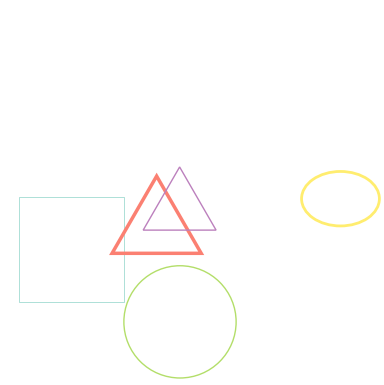[{"shape": "square", "thickness": 0.5, "radius": 0.68, "center": [0.186, 0.352]}, {"shape": "triangle", "thickness": 2.5, "radius": 0.67, "center": [0.407, 0.409]}, {"shape": "circle", "thickness": 1, "radius": 0.73, "center": [0.468, 0.164]}, {"shape": "triangle", "thickness": 1, "radius": 0.55, "center": [0.467, 0.457]}, {"shape": "oval", "thickness": 2, "radius": 0.51, "center": [0.884, 0.484]}]